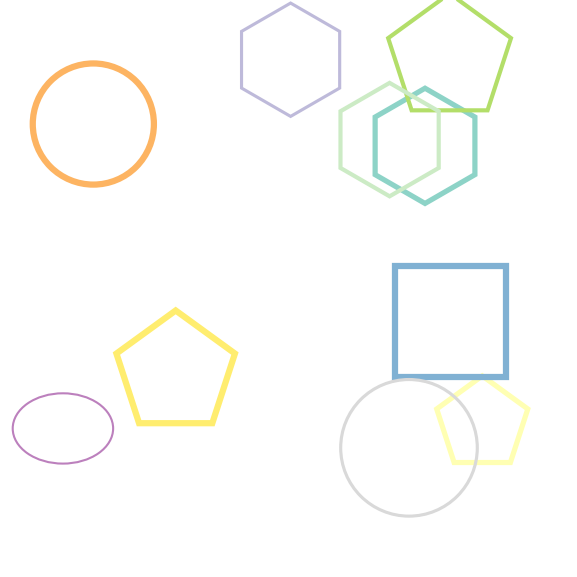[{"shape": "hexagon", "thickness": 2.5, "radius": 0.5, "center": [0.736, 0.747]}, {"shape": "pentagon", "thickness": 2.5, "radius": 0.41, "center": [0.835, 0.265]}, {"shape": "hexagon", "thickness": 1.5, "radius": 0.49, "center": [0.503, 0.896]}, {"shape": "square", "thickness": 3, "radius": 0.48, "center": [0.78, 0.443]}, {"shape": "circle", "thickness": 3, "radius": 0.52, "center": [0.162, 0.784]}, {"shape": "pentagon", "thickness": 2, "radius": 0.56, "center": [0.778, 0.899]}, {"shape": "circle", "thickness": 1.5, "radius": 0.59, "center": [0.708, 0.224]}, {"shape": "oval", "thickness": 1, "radius": 0.43, "center": [0.109, 0.257]}, {"shape": "hexagon", "thickness": 2, "radius": 0.49, "center": [0.675, 0.757]}, {"shape": "pentagon", "thickness": 3, "radius": 0.54, "center": [0.304, 0.354]}]